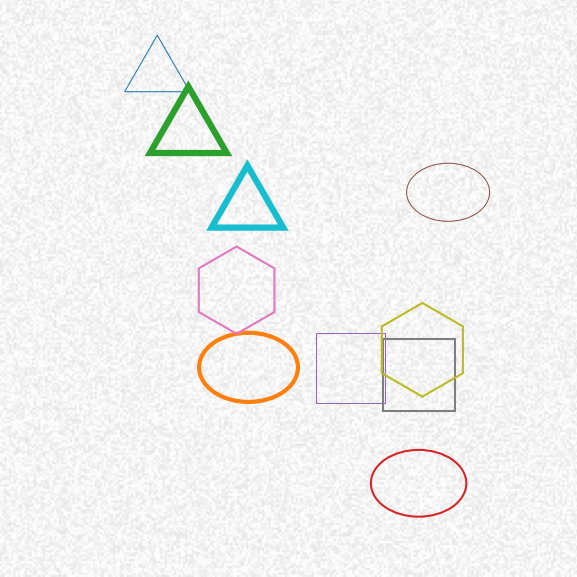[{"shape": "triangle", "thickness": 0.5, "radius": 0.33, "center": [0.272, 0.873]}, {"shape": "oval", "thickness": 2, "radius": 0.43, "center": [0.43, 0.363]}, {"shape": "triangle", "thickness": 3, "radius": 0.38, "center": [0.326, 0.773]}, {"shape": "oval", "thickness": 1, "radius": 0.41, "center": [0.725, 0.162]}, {"shape": "square", "thickness": 0.5, "radius": 0.3, "center": [0.607, 0.361]}, {"shape": "oval", "thickness": 0.5, "radius": 0.36, "center": [0.776, 0.666]}, {"shape": "hexagon", "thickness": 1, "radius": 0.38, "center": [0.41, 0.497]}, {"shape": "square", "thickness": 1, "radius": 0.31, "center": [0.726, 0.35]}, {"shape": "hexagon", "thickness": 1, "radius": 0.41, "center": [0.731, 0.393]}, {"shape": "triangle", "thickness": 3, "radius": 0.36, "center": [0.428, 0.641]}]